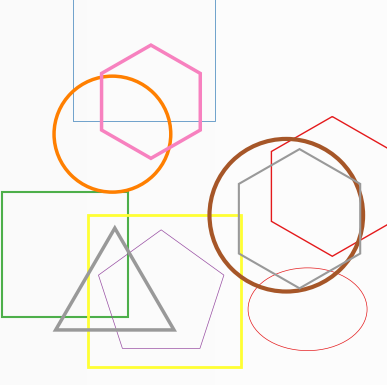[{"shape": "oval", "thickness": 0.5, "radius": 0.77, "center": [0.794, 0.197]}, {"shape": "hexagon", "thickness": 1, "radius": 0.91, "center": [0.858, 0.516]}, {"shape": "square", "thickness": 0.5, "radius": 0.92, "center": [0.371, 0.87]}, {"shape": "square", "thickness": 1.5, "radius": 0.82, "center": [0.167, 0.339]}, {"shape": "pentagon", "thickness": 0.5, "radius": 0.85, "center": [0.416, 0.233]}, {"shape": "circle", "thickness": 2.5, "radius": 0.75, "center": [0.29, 0.652]}, {"shape": "square", "thickness": 2, "radius": 0.98, "center": [0.425, 0.244]}, {"shape": "circle", "thickness": 3, "radius": 0.99, "center": [0.739, 0.441]}, {"shape": "hexagon", "thickness": 2.5, "radius": 0.74, "center": [0.389, 0.736]}, {"shape": "triangle", "thickness": 2.5, "radius": 0.88, "center": [0.296, 0.231]}, {"shape": "hexagon", "thickness": 1.5, "radius": 0.9, "center": [0.773, 0.432]}]